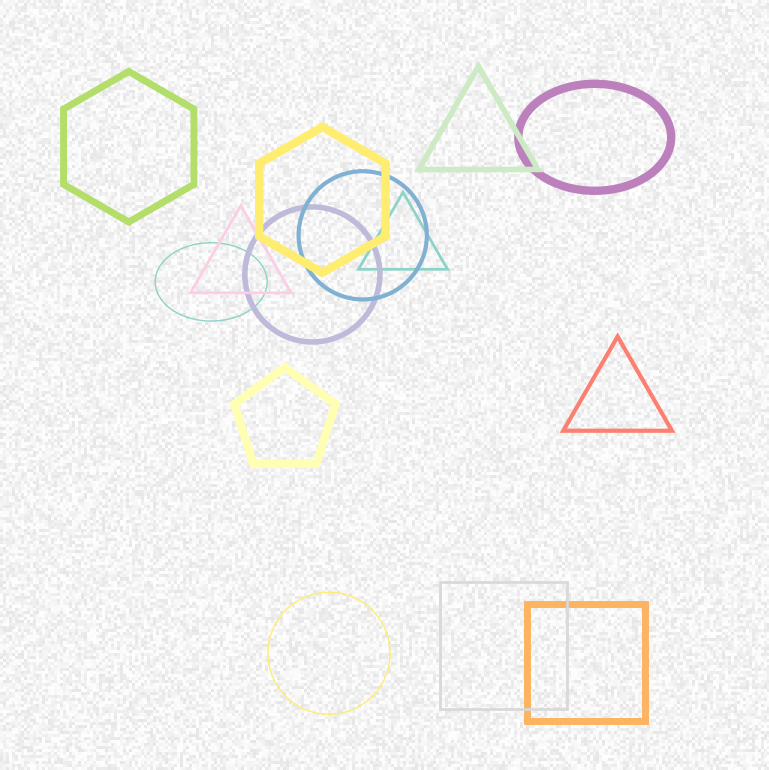[{"shape": "oval", "thickness": 0.5, "radius": 0.36, "center": [0.274, 0.634]}, {"shape": "triangle", "thickness": 1, "radius": 0.33, "center": [0.523, 0.684]}, {"shape": "pentagon", "thickness": 3, "radius": 0.35, "center": [0.37, 0.454]}, {"shape": "circle", "thickness": 2, "radius": 0.44, "center": [0.406, 0.644]}, {"shape": "triangle", "thickness": 1.5, "radius": 0.41, "center": [0.802, 0.481]}, {"shape": "circle", "thickness": 1.5, "radius": 0.42, "center": [0.471, 0.694]}, {"shape": "square", "thickness": 2.5, "radius": 0.38, "center": [0.761, 0.14]}, {"shape": "hexagon", "thickness": 2.5, "radius": 0.49, "center": [0.167, 0.809]}, {"shape": "triangle", "thickness": 1, "radius": 0.38, "center": [0.313, 0.657]}, {"shape": "square", "thickness": 1, "radius": 0.41, "center": [0.654, 0.162]}, {"shape": "oval", "thickness": 3, "radius": 0.5, "center": [0.772, 0.822]}, {"shape": "triangle", "thickness": 2, "radius": 0.45, "center": [0.621, 0.825]}, {"shape": "circle", "thickness": 0.5, "radius": 0.4, "center": [0.427, 0.152]}, {"shape": "hexagon", "thickness": 3, "radius": 0.47, "center": [0.419, 0.74]}]